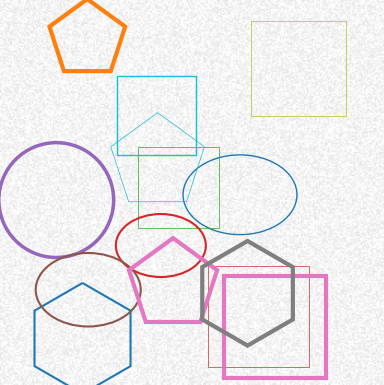[{"shape": "oval", "thickness": 1, "radius": 0.74, "center": [0.623, 0.494]}, {"shape": "hexagon", "thickness": 1.5, "radius": 0.72, "center": [0.214, 0.121]}, {"shape": "pentagon", "thickness": 3, "radius": 0.52, "center": [0.227, 0.899]}, {"shape": "square", "thickness": 0.5, "radius": 0.53, "center": [0.464, 0.514]}, {"shape": "square", "thickness": 0.5, "radius": 0.65, "center": [0.672, 0.178]}, {"shape": "oval", "thickness": 1.5, "radius": 0.58, "center": [0.418, 0.362]}, {"shape": "circle", "thickness": 2.5, "radius": 0.75, "center": [0.146, 0.48]}, {"shape": "oval", "thickness": 1.5, "radius": 0.68, "center": [0.229, 0.247]}, {"shape": "pentagon", "thickness": 3, "radius": 0.6, "center": [0.45, 0.261]}, {"shape": "square", "thickness": 3, "radius": 0.66, "center": [0.713, 0.152]}, {"shape": "hexagon", "thickness": 3, "radius": 0.68, "center": [0.643, 0.238]}, {"shape": "square", "thickness": 0.5, "radius": 0.62, "center": [0.776, 0.823]}, {"shape": "pentagon", "thickness": 0.5, "radius": 0.64, "center": [0.409, 0.579]}, {"shape": "square", "thickness": 1, "radius": 0.51, "center": [0.406, 0.7]}]